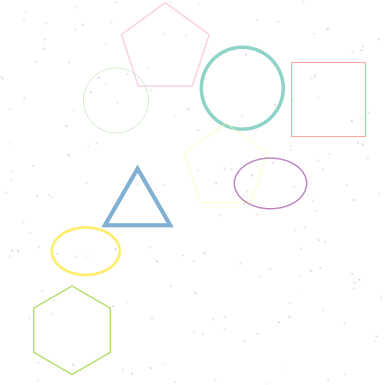[{"shape": "circle", "thickness": 2.5, "radius": 0.53, "center": [0.629, 0.771]}, {"shape": "pentagon", "thickness": 0.5, "radius": 0.57, "center": [0.587, 0.567]}, {"shape": "square", "thickness": 0.5, "radius": 0.48, "center": [0.852, 0.743]}, {"shape": "triangle", "thickness": 3, "radius": 0.49, "center": [0.357, 0.464]}, {"shape": "hexagon", "thickness": 1, "radius": 0.57, "center": [0.187, 0.142]}, {"shape": "pentagon", "thickness": 1, "radius": 0.6, "center": [0.429, 0.873]}, {"shape": "oval", "thickness": 1, "radius": 0.47, "center": [0.703, 0.524]}, {"shape": "circle", "thickness": 0.5, "radius": 0.42, "center": [0.301, 0.739]}, {"shape": "oval", "thickness": 2, "radius": 0.44, "center": [0.223, 0.348]}]